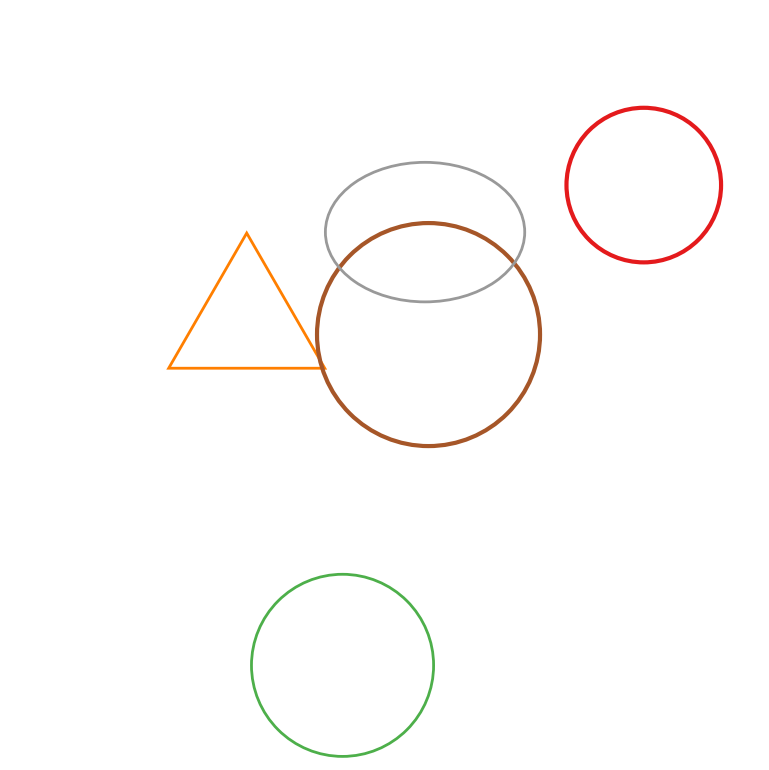[{"shape": "circle", "thickness": 1.5, "radius": 0.5, "center": [0.836, 0.76]}, {"shape": "circle", "thickness": 1, "radius": 0.59, "center": [0.445, 0.136]}, {"shape": "triangle", "thickness": 1, "radius": 0.59, "center": [0.32, 0.58]}, {"shape": "circle", "thickness": 1.5, "radius": 0.72, "center": [0.557, 0.565]}, {"shape": "oval", "thickness": 1, "radius": 0.65, "center": [0.552, 0.699]}]